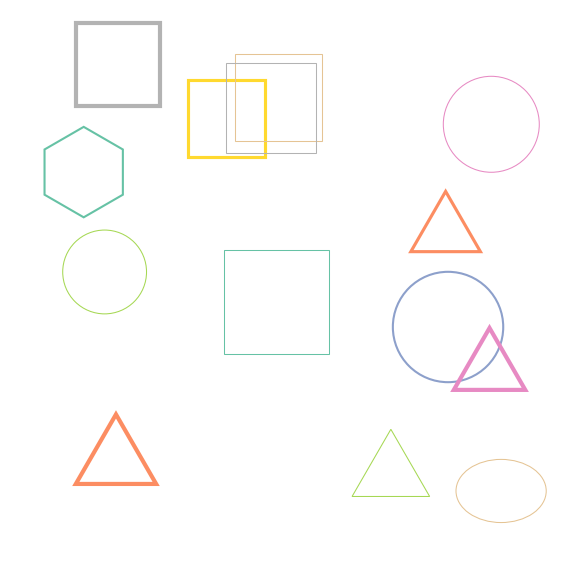[{"shape": "hexagon", "thickness": 1, "radius": 0.39, "center": [0.145, 0.701]}, {"shape": "square", "thickness": 0.5, "radius": 0.45, "center": [0.478, 0.476]}, {"shape": "triangle", "thickness": 2, "radius": 0.4, "center": [0.201, 0.201]}, {"shape": "triangle", "thickness": 1.5, "radius": 0.35, "center": [0.772, 0.598]}, {"shape": "circle", "thickness": 1, "radius": 0.48, "center": [0.776, 0.433]}, {"shape": "circle", "thickness": 0.5, "radius": 0.42, "center": [0.851, 0.784]}, {"shape": "triangle", "thickness": 2, "radius": 0.36, "center": [0.848, 0.36]}, {"shape": "triangle", "thickness": 0.5, "radius": 0.39, "center": [0.677, 0.178]}, {"shape": "circle", "thickness": 0.5, "radius": 0.36, "center": [0.181, 0.528]}, {"shape": "square", "thickness": 1.5, "radius": 0.33, "center": [0.393, 0.794]}, {"shape": "oval", "thickness": 0.5, "radius": 0.39, "center": [0.868, 0.149]}, {"shape": "square", "thickness": 0.5, "radius": 0.37, "center": [0.483, 0.83]}, {"shape": "square", "thickness": 2, "radius": 0.36, "center": [0.204, 0.887]}, {"shape": "square", "thickness": 0.5, "radius": 0.39, "center": [0.47, 0.812]}]